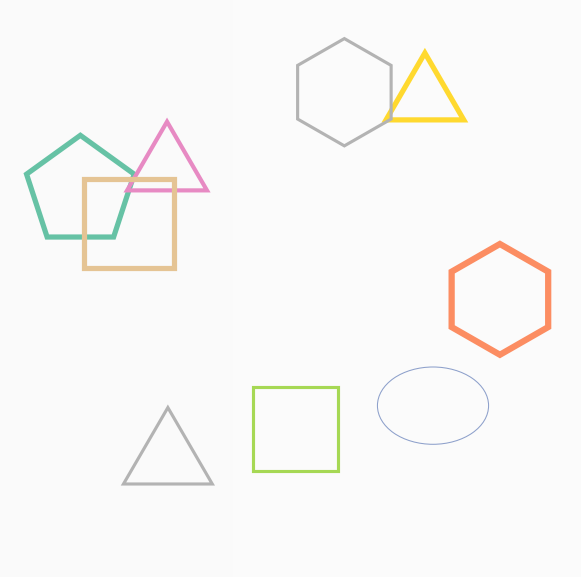[{"shape": "pentagon", "thickness": 2.5, "radius": 0.49, "center": [0.138, 0.667]}, {"shape": "hexagon", "thickness": 3, "radius": 0.48, "center": [0.86, 0.481]}, {"shape": "oval", "thickness": 0.5, "radius": 0.48, "center": [0.745, 0.297]}, {"shape": "triangle", "thickness": 2, "radius": 0.4, "center": [0.287, 0.709]}, {"shape": "square", "thickness": 1.5, "radius": 0.36, "center": [0.508, 0.257]}, {"shape": "triangle", "thickness": 2.5, "radius": 0.39, "center": [0.731, 0.83]}, {"shape": "square", "thickness": 2.5, "radius": 0.39, "center": [0.223, 0.612]}, {"shape": "hexagon", "thickness": 1.5, "radius": 0.46, "center": [0.592, 0.839]}, {"shape": "triangle", "thickness": 1.5, "radius": 0.44, "center": [0.289, 0.205]}]